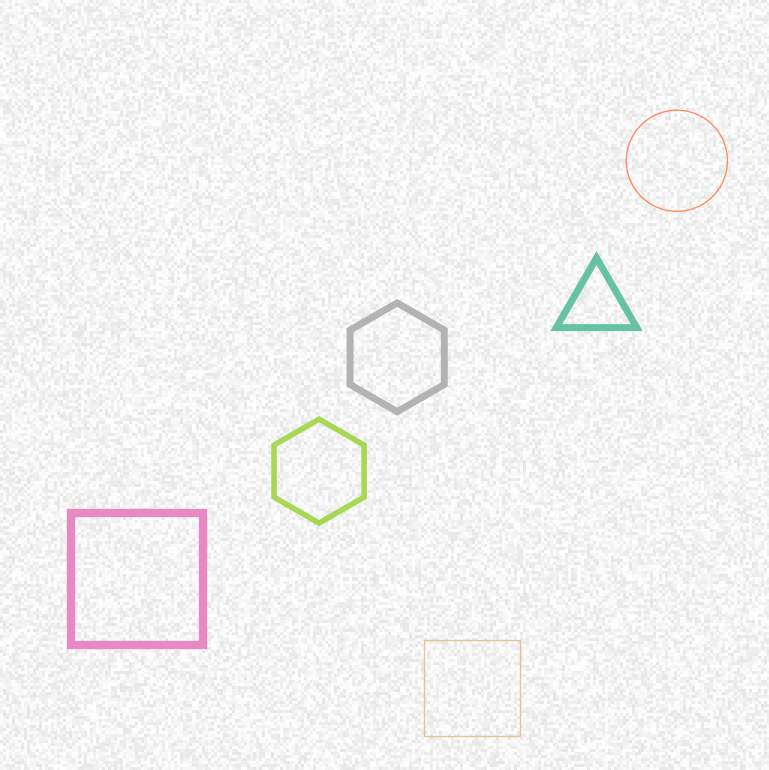[{"shape": "triangle", "thickness": 2.5, "radius": 0.3, "center": [0.775, 0.605]}, {"shape": "circle", "thickness": 0.5, "radius": 0.33, "center": [0.879, 0.791]}, {"shape": "square", "thickness": 3, "radius": 0.43, "center": [0.178, 0.248]}, {"shape": "hexagon", "thickness": 2, "radius": 0.34, "center": [0.414, 0.388]}, {"shape": "square", "thickness": 0.5, "radius": 0.31, "center": [0.613, 0.106]}, {"shape": "hexagon", "thickness": 2.5, "radius": 0.35, "center": [0.516, 0.536]}]